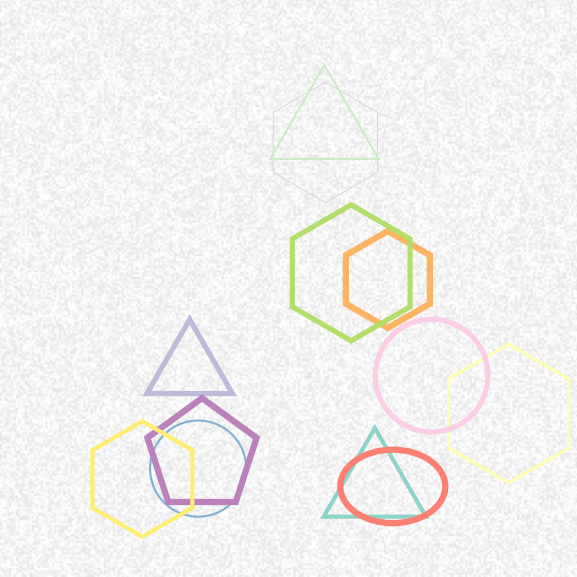[{"shape": "triangle", "thickness": 2, "radius": 0.51, "center": [0.649, 0.156]}, {"shape": "hexagon", "thickness": 1.5, "radius": 0.6, "center": [0.881, 0.283]}, {"shape": "triangle", "thickness": 2.5, "radius": 0.43, "center": [0.328, 0.36]}, {"shape": "oval", "thickness": 3, "radius": 0.45, "center": [0.68, 0.157]}, {"shape": "circle", "thickness": 1, "radius": 0.42, "center": [0.343, 0.188]}, {"shape": "hexagon", "thickness": 3, "radius": 0.42, "center": [0.672, 0.515]}, {"shape": "hexagon", "thickness": 2.5, "radius": 0.59, "center": [0.608, 0.527]}, {"shape": "circle", "thickness": 2.5, "radius": 0.49, "center": [0.747, 0.349]}, {"shape": "hexagon", "thickness": 0.5, "radius": 0.52, "center": [0.564, 0.753]}, {"shape": "pentagon", "thickness": 3, "radius": 0.5, "center": [0.35, 0.21]}, {"shape": "triangle", "thickness": 1, "radius": 0.54, "center": [0.562, 0.778]}, {"shape": "hexagon", "thickness": 2, "radius": 0.5, "center": [0.247, 0.17]}]